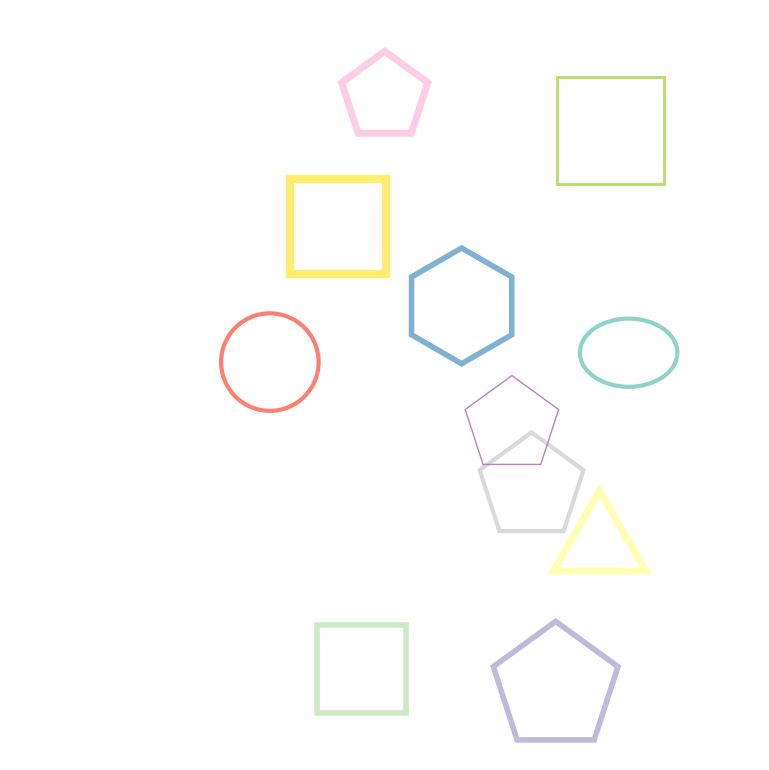[{"shape": "oval", "thickness": 1.5, "radius": 0.32, "center": [0.816, 0.542]}, {"shape": "triangle", "thickness": 2.5, "radius": 0.35, "center": [0.779, 0.293]}, {"shape": "pentagon", "thickness": 2, "radius": 0.43, "center": [0.722, 0.108]}, {"shape": "circle", "thickness": 1.5, "radius": 0.32, "center": [0.35, 0.53]}, {"shape": "hexagon", "thickness": 2, "radius": 0.38, "center": [0.6, 0.603]}, {"shape": "square", "thickness": 1, "radius": 0.35, "center": [0.792, 0.83]}, {"shape": "pentagon", "thickness": 2.5, "radius": 0.29, "center": [0.5, 0.875]}, {"shape": "pentagon", "thickness": 1.5, "radius": 0.35, "center": [0.69, 0.368]}, {"shape": "pentagon", "thickness": 0.5, "radius": 0.32, "center": [0.665, 0.448]}, {"shape": "square", "thickness": 2, "radius": 0.29, "center": [0.47, 0.131]}, {"shape": "square", "thickness": 3, "radius": 0.31, "center": [0.439, 0.706]}]